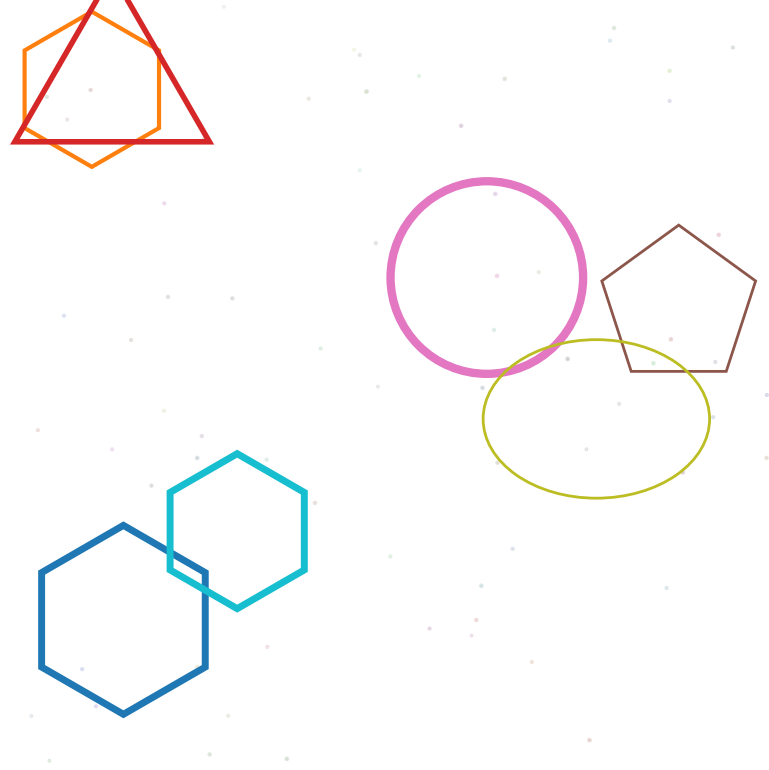[{"shape": "hexagon", "thickness": 2.5, "radius": 0.61, "center": [0.16, 0.195]}, {"shape": "hexagon", "thickness": 1.5, "radius": 0.5, "center": [0.119, 0.884]}, {"shape": "triangle", "thickness": 2, "radius": 0.73, "center": [0.146, 0.889]}, {"shape": "pentagon", "thickness": 1, "radius": 0.53, "center": [0.881, 0.603]}, {"shape": "circle", "thickness": 3, "radius": 0.63, "center": [0.632, 0.64]}, {"shape": "oval", "thickness": 1, "radius": 0.74, "center": [0.774, 0.456]}, {"shape": "hexagon", "thickness": 2.5, "radius": 0.5, "center": [0.308, 0.31]}]